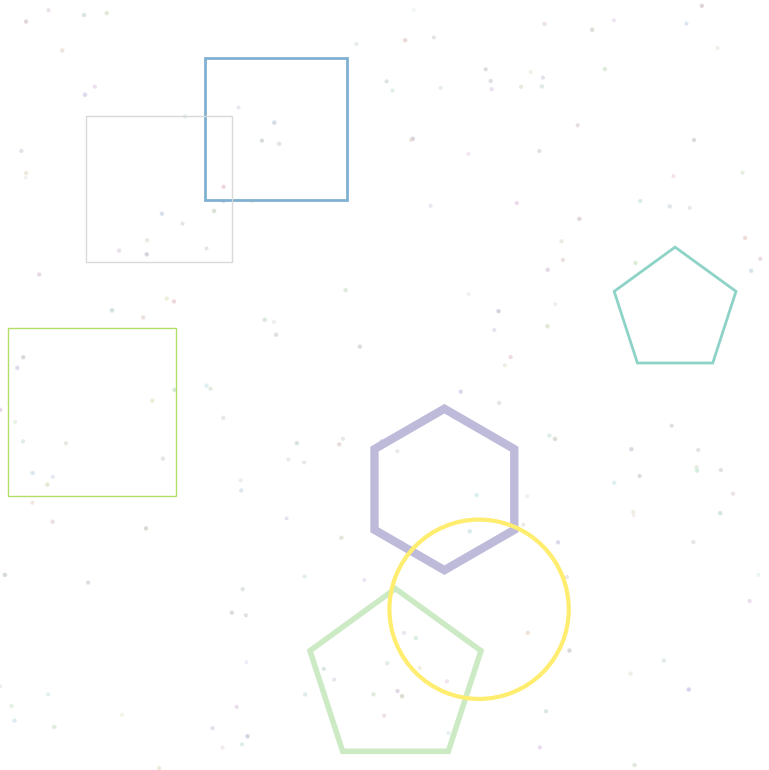[{"shape": "pentagon", "thickness": 1, "radius": 0.42, "center": [0.877, 0.596]}, {"shape": "hexagon", "thickness": 3, "radius": 0.52, "center": [0.577, 0.364]}, {"shape": "square", "thickness": 1, "radius": 0.46, "center": [0.359, 0.832]}, {"shape": "square", "thickness": 0.5, "radius": 0.55, "center": [0.119, 0.465]}, {"shape": "square", "thickness": 0.5, "radius": 0.47, "center": [0.207, 0.755]}, {"shape": "pentagon", "thickness": 2, "radius": 0.58, "center": [0.514, 0.119]}, {"shape": "circle", "thickness": 1.5, "radius": 0.58, "center": [0.622, 0.209]}]